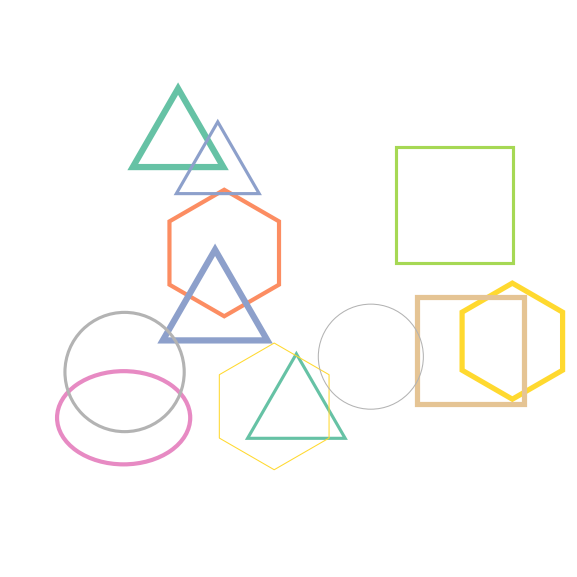[{"shape": "triangle", "thickness": 1.5, "radius": 0.49, "center": [0.513, 0.289]}, {"shape": "triangle", "thickness": 3, "radius": 0.45, "center": [0.308, 0.755]}, {"shape": "hexagon", "thickness": 2, "radius": 0.55, "center": [0.388, 0.561]}, {"shape": "triangle", "thickness": 1.5, "radius": 0.41, "center": [0.377, 0.705]}, {"shape": "triangle", "thickness": 3, "radius": 0.52, "center": [0.372, 0.462]}, {"shape": "oval", "thickness": 2, "radius": 0.58, "center": [0.214, 0.276]}, {"shape": "square", "thickness": 1.5, "radius": 0.5, "center": [0.787, 0.644]}, {"shape": "hexagon", "thickness": 0.5, "radius": 0.55, "center": [0.475, 0.295]}, {"shape": "hexagon", "thickness": 2.5, "radius": 0.5, "center": [0.887, 0.408]}, {"shape": "square", "thickness": 2.5, "radius": 0.46, "center": [0.815, 0.392]}, {"shape": "circle", "thickness": 0.5, "radius": 0.45, "center": [0.642, 0.382]}, {"shape": "circle", "thickness": 1.5, "radius": 0.52, "center": [0.216, 0.355]}]